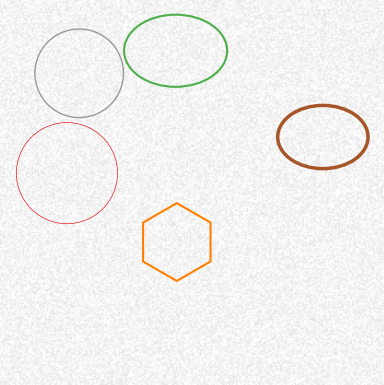[{"shape": "circle", "thickness": 0.5, "radius": 0.66, "center": [0.174, 0.55]}, {"shape": "oval", "thickness": 1.5, "radius": 0.67, "center": [0.456, 0.868]}, {"shape": "hexagon", "thickness": 1.5, "radius": 0.51, "center": [0.459, 0.371]}, {"shape": "oval", "thickness": 2.5, "radius": 0.59, "center": [0.839, 0.644]}, {"shape": "circle", "thickness": 1, "radius": 0.58, "center": [0.206, 0.81]}]